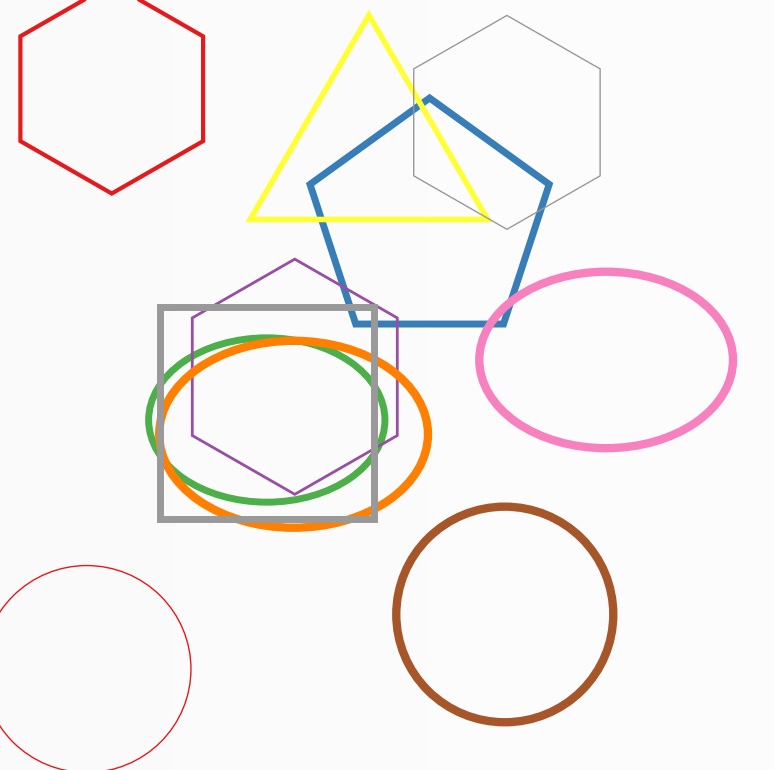[{"shape": "hexagon", "thickness": 1.5, "radius": 0.68, "center": [0.144, 0.885]}, {"shape": "circle", "thickness": 0.5, "radius": 0.67, "center": [0.112, 0.131]}, {"shape": "pentagon", "thickness": 2.5, "radius": 0.81, "center": [0.554, 0.71]}, {"shape": "oval", "thickness": 2.5, "radius": 0.76, "center": [0.344, 0.455]}, {"shape": "hexagon", "thickness": 1, "radius": 0.76, "center": [0.38, 0.511]}, {"shape": "oval", "thickness": 3, "radius": 0.87, "center": [0.379, 0.436]}, {"shape": "triangle", "thickness": 2, "radius": 0.88, "center": [0.476, 0.803]}, {"shape": "circle", "thickness": 3, "radius": 0.7, "center": [0.651, 0.202]}, {"shape": "oval", "thickness": 3, "radius": 0.82, "center": [0.782, 0.533]}, {"shape": "square", "thickness": 2.5, "radius": 0.69, "center": [0.345, 0.464]}, {"shape": "hexagon", "thickness": 0.5, "radius": 0.69, "center": [0.654, 0.841]}]